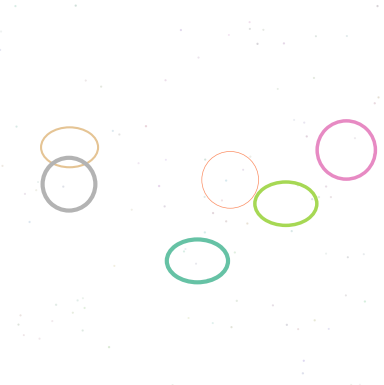[{"shape": "oval", "thickness": 3, "radius": 0.4, "center": [0.513, 0.322]}, {"shape": "circle", "thickness": 0.5, "radius": 0.37, "center": [0.598, 0.533]}, {"shape": "circle", "thickness": 2.5, "radius": 0.38, "center": [0.899, 0.61]}, {"shape": "oval", "thickness": 2.5, "radius": 0.4, "center": [0.742, 0.471]}, {"shape": "oval", "thickness": 1.5, "radius": 0.37, "center": [0.181, 0.617]}, {"shape": "circle", "thickness": 3, "radius": 0.34, "center": [0.179, 0.522]}]